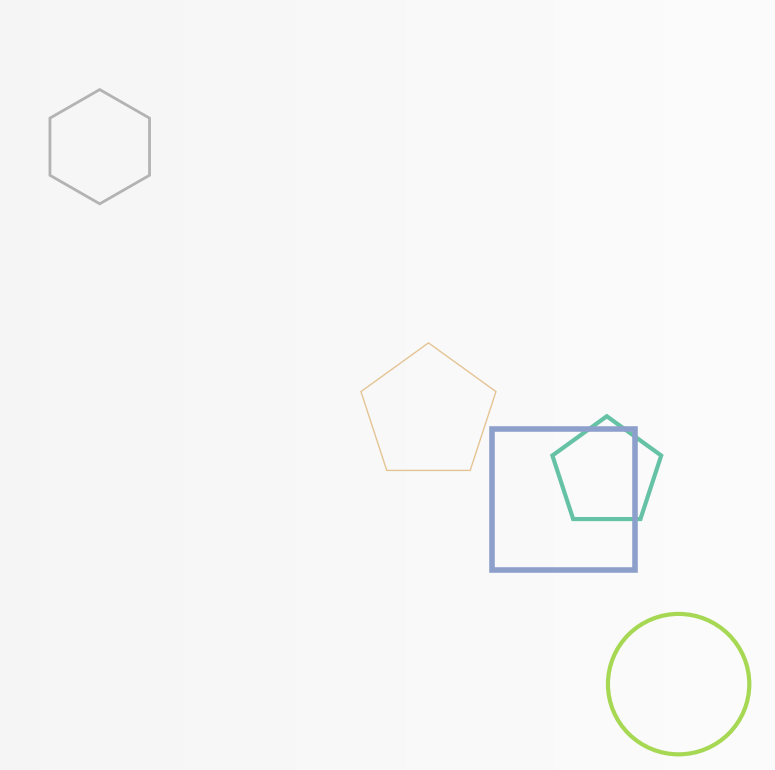[{"shape": "pentagon", "thickness": 1.5, "radius": 0.37, "center": [0.783, 0.386]}, {"shape": "square", "thickness": 2, "radius": 0.46, "center": [0.727, 0.352]}, {"shape": "circle", "thickness": 1.5, "radius": 0.46, "center": [0.876, 0.112]}, {"shape": "pentagon", "thickness": 0.5, "radius": 0.46, "center": [0.553, 0.463]}, {"shape": "hexagon", "thickness": 1, "radius": 0.37, "center": [0.129, 0.809]}]